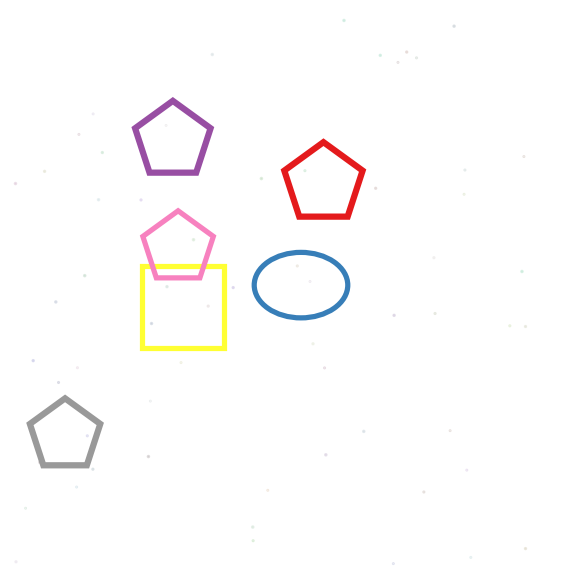[{"shape": "pentagon", "thickness": 3, "radius": 0.36, "center": [0.56, 0.682]}, {"shape": "oval", "thickness": 2.5, "radius": 0.41, "center": [0.521, 0.505]}, {"shape": "pentagon", "thickness": 3, "radius": 0.34, "center": [0.299, 0.756]}, {"shape": "square", "thickness": 2.5, "radius": 0.35, "center": [0.317, 0.468]}, {"shape": "pentagon", "thickness": 2.5, "radius": 0.32, "center": [0.308, 0.57]}, {"shape": "pentagon", "thickness": 3, "radius": 0.32, "center": [0.113, 0.245]}]